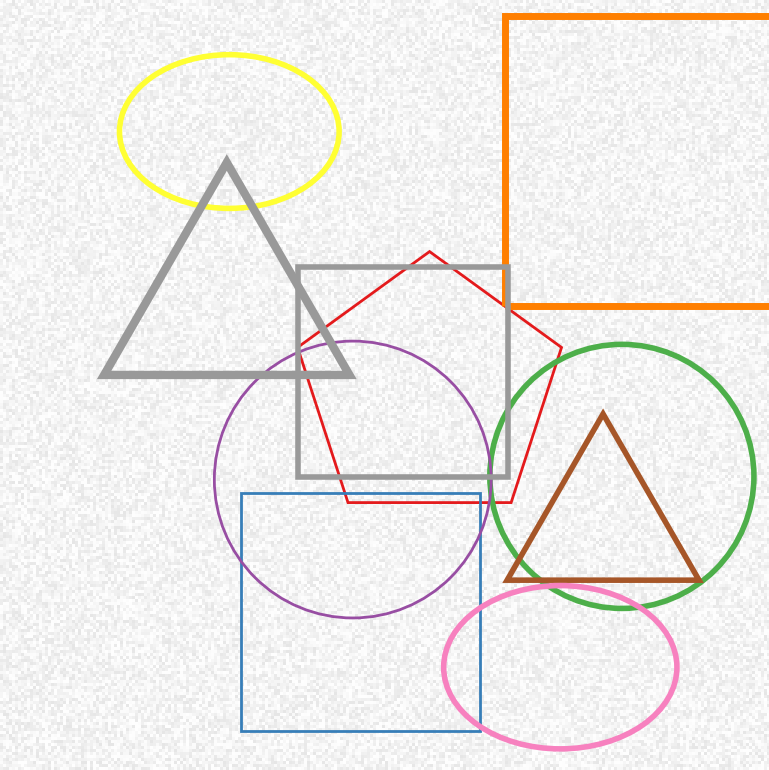[{"shape": "pentagon", "thickness": 1, "radius": 0.9, "center": [0.558, 0.493]}, {"shape": "square", "thickness": 1, "radius": 0.77, "center": [0.468, 0.205]}, {"shape": "circle", "thickness": 2, "radius": 0.86, "center": [0.808, 0.381]}, {"shape": "circle", "thickness": 1, "radius": 0.9, "center": [0.458, 0.377]}, {"shape": "square", "thickness": 2.5, "radius": 0.94, "center": [0.844, 0.791]}, {"shape": "oval", "thickness": 2, "radius": 0.71, "center": [0.298, 0.829]}, {"shape": "triangle", "thickness": 2, "radius": 0.72, "center": [0.783, 0.318]}, {"shape": "oval", "thickness": 2, "radius": 0.76, "center": [0.728, 0.133]}, {"shape": "triangle", "thickness": 3, "radius": 0.92, "center": [0.295, 0.605]}, {"shape": "square", "thickness": 2, "radius": 0.68, "center": [0.523, 0.517]}]